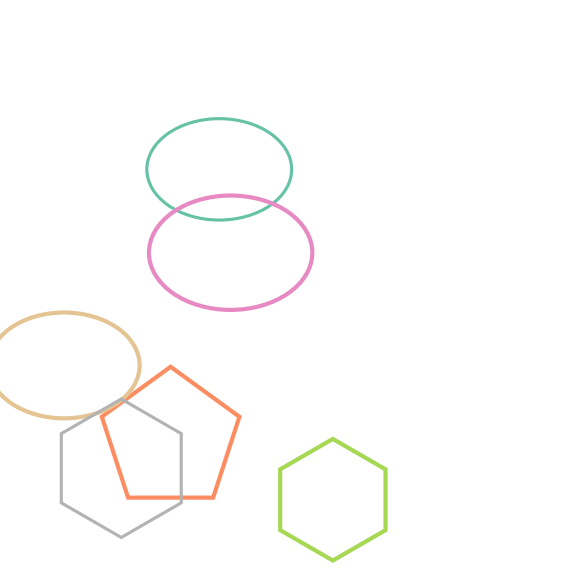[{"shape": "oval", "thickness": 1.5, "radius": 0.63, "center": [0.38, 0.706]}, {"shape": "pentagon", "thickness": 2, "radius": 0.63, "center": [0.295, 0.239]}, {"shape": "oval", "thickness": 2, "radius": 0.71, "center": [0.399, 0.562]}, {"shape": "hexagon", "thickness": 2, "radius": 0.53, "center": [0.576, 0.134]}, {"shape": "oval", "thickness": 2, "radius": 0.65, "center": [0.111, 0.366]}, {"shape": "hexagon", "thickness": 1.5, "radius": 0.6, "center": [0.21, 0.188]}]